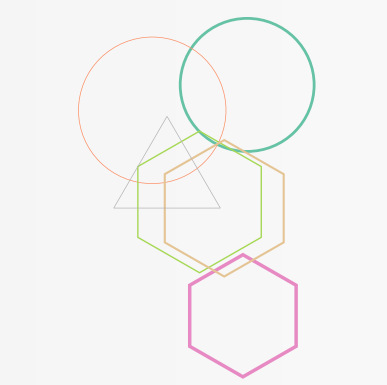[{"shape": "circle", "thickness": 2, "radius": 0.86, "center": [0.638, 0.779]}, {"shape": "circle", "thickness": 0.5, "radius": 0.95, "center": [0.393, 0.713]}, {"shape": "hexagon", "thickness": 2.5, "radius": 0.79, "center": [0.627, 0.18]}, {"shape": "hexagon", "thickness": 1, "radius": 0.92, "center": [0.515, 0.475]}, {"shape": "hexagon", "thickness": 1.5, "radius": 0.89, "center": [0.579, 0.459]}, {"shape": "triangle", "thickness": 0.5, "radius": 0.79, "center": [0.431, 0.539]}]